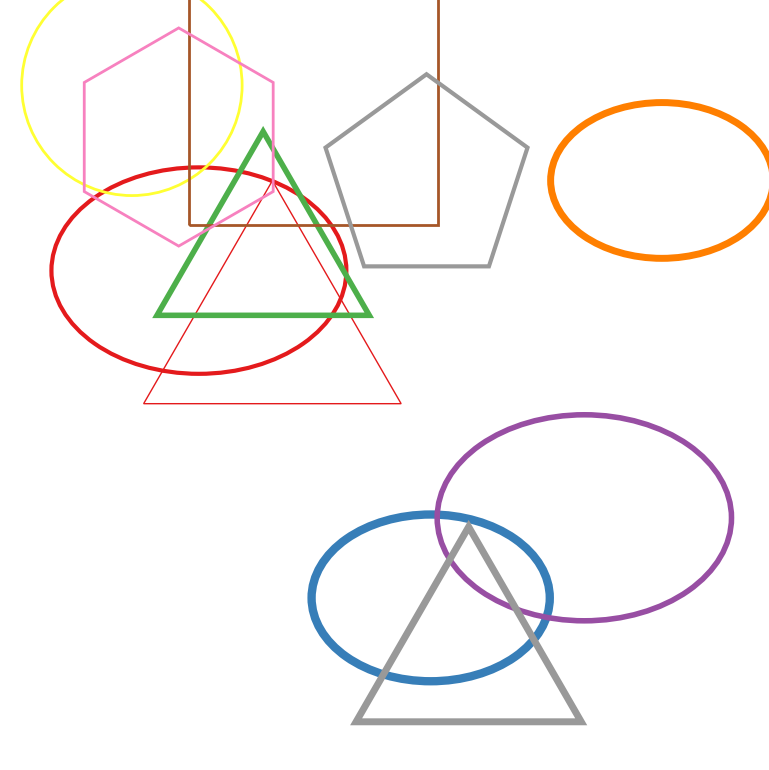[{"shape": "triangle", "thickness": 0.5, "radius": 0.97, "center": [0.354, 0.572]}, {"shape": "oval", "thickness": 1.5, "radius": 0.96, "center": [0.258, 0.649]}, {"shape": "oval", "thickness": 3, "radius": 0.77, "center": [0.559, 0.224]}, {"shape": "triangle", "thickness": 2, "radius": 0.8, "center": [0.342, 0.67]}, {"shape": "oval", "thickness": 2, "radius": 0.96, "center": [0.759, 0.328]}, {"shape": "oval", "thickness": 2.5, "radius": 0.72, "center": [0.86, 0.766]}, {"shape": "circle", "thickness": 1, "radius": 0.72, "center": [0.171, 0.889]}, {"shape": "square", "thickness": 1, "radius": 0.81, "center": [0.407, 0.869]}, {"shape": "hexagon", "thickness": 1, "radius": 0.71, "center": [0.232, 0.822]}, {"shape": "triangle", "thickness": 2.5, "radius": 0.84, "center": [0.609, 0.147]}, {"shape": "pentagon", "thickness": 1.5, "radius": 0.69, "center": [0.554, 0.766]}]